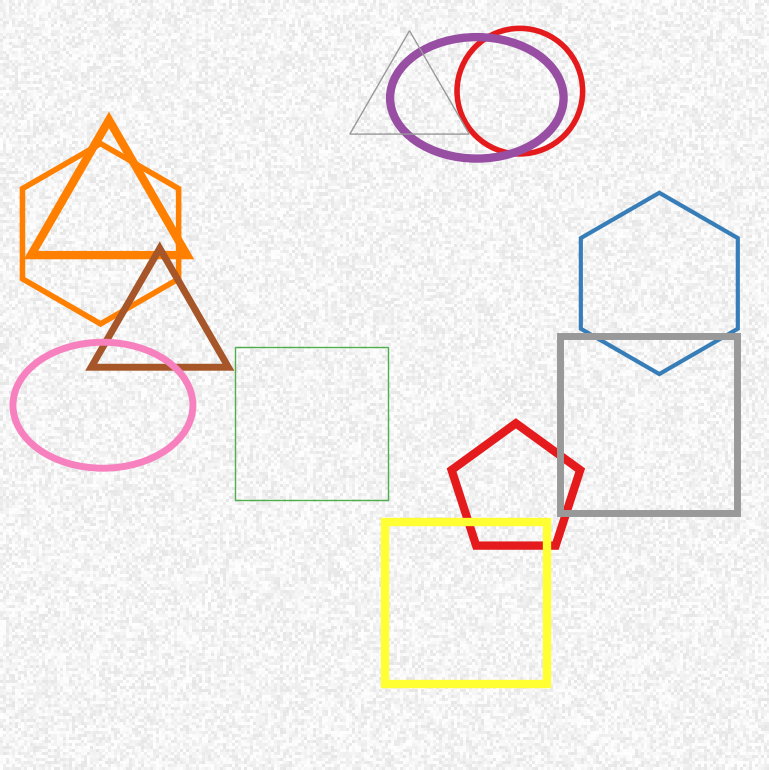[{"shape": "pentagon", "thickness": 3, "radius": 0.44, "center": [0.67, 0.362]}, {"shape": "circle", "thickness": 2, "radius": 0.41, "center": [0.675, 0.882]}, {"shape": "hexagon", "thickness": 1.5, "radius": 0.59, "center": [0.856, 0.632]}, {"shape": "square", "thickness": 0.5, "radius": 0.5, "center": [0.404, 0.45]}, {"shape": "oval", "thickness": 3, "radius": 0.56, "center": [0.619, 0.873]}, {"shape": "hexagon", "thickness": 2, "radius": 0.59, "center": [0.131, 0.696]}, {"shape": "triangle", "thickness": 3, "radius": 0.58, "center": [0.142, 0.727]}, {"shape": "square", "thickness": 3, "radius": 0.53, "center": [0.605, 0.217]}, {"shape": "triangle", "thickness": 2.5, "radius": 0.51, "center": [0.207, 0.575]}, {"shape": "oval", "thickness": 2.5, "radius": 0.58, "center": [0.134, 0.474]}, {"shape": "triangle", "thickness": 0.5, "radius": 0.45, "center": [0.532, 0.871]}, {"shape": "square", "thickness": 2.5, "radius": 0.58, "center": [0.842, 0.448]}]